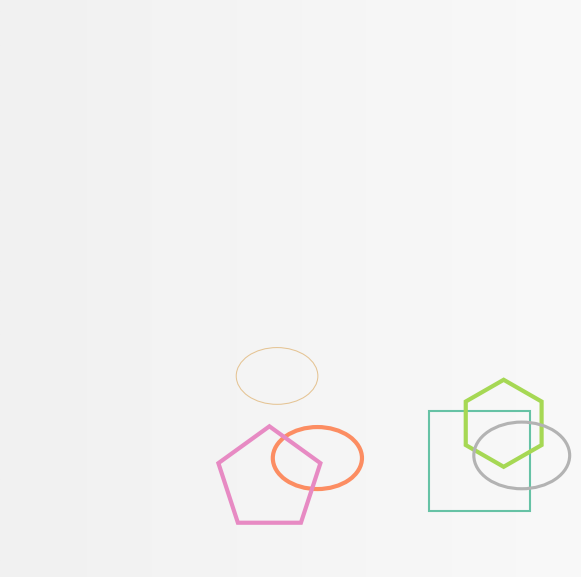[{"shape": "square", "thickness": 1, "radius": 0.43, "center": [0.826, 0.201]}, {"shape": "oval", "thickness": 2, "radius": 0.38, "center": [0.546, 0.206]}, {"shape": "pentagon", "thickness": 2, "radius": 0.46, "center": [0.463, 0.169]}, {"shape": "hexagon", "thickness": 2, "radius": 0.38, "center": [0.867, 0.266]}, {"shape": "oval", "thickness": 0.5, "radius": 0.35, "center": [0.477, 0.348]}, {"shape": "oval", "thickness": 1.5, "radius": 0.41, "center": [0.898, 0.211]}]